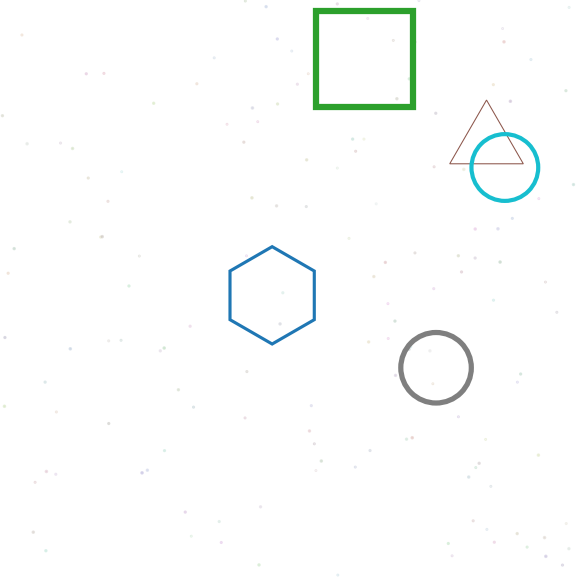[{"shape": "hexagon", "thickness": 1.5, "radius": 0.42, "center": [0.471, 0.488]}, {"shape": "square", "thickness": 3, "radius": 0.42, "center": [0.632, 0.897]}, {"shape": "triangle", "thickness": 0.5, "radius": 0.37, "center": [0.842, 0.752]}, {"shape": "circle", "thickness": 2.5, "radius": 0.31, "center": [0.755, 0.362]}, {"shape": "circle", "thickness": 2, "radius": 0.29, "center": [0.874, 0.709]}]